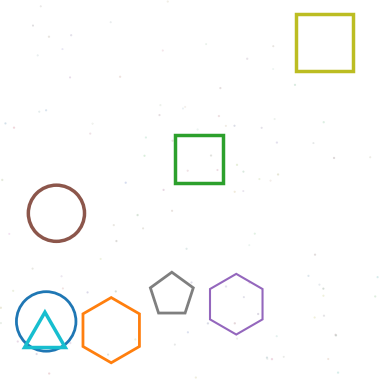[{"shape": "circle", "thickness": 2, "radius": 0.39, "center": [0.12, 0.165]}, {"shape": "hexagon", "thickness": 2, "radius": 0.42, "center": [0.289, 0.142]}, {"shape": "square", "thickness": 2.5, "radius": 0.31, "center": [0.517, 0.588]}, {"shape": "hexagon", "thickness": 1.5, "radius": 0.39, "center": [0.614, 0.21]}, {"shape": "circle", "thickness": 2.5, "radius": 0.36, "center": [0.147, 0.446]}, {"shape": "pentagon", "thickness": 2, "radius": 0.29, "center": [0.446, 0.234]}, {"shape": "square", "thickness": 2.5, "radius": 0.37, "center": [0.842, 0.89]}, {"shape": "triangle", "thickness": 2.5, "radius": 0.31, "center": [0.117, 0.128]}]